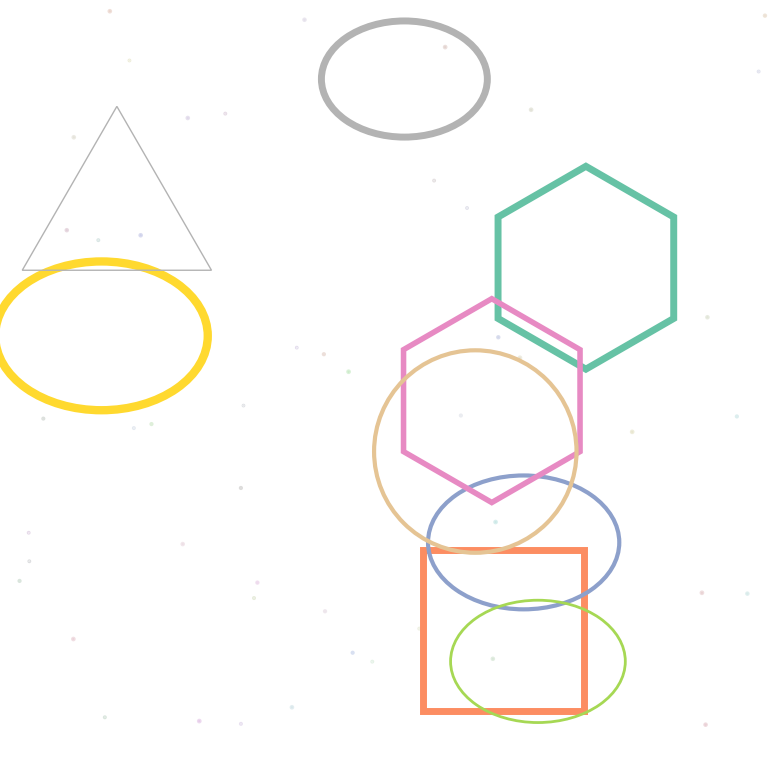[{"shape": "hexagon", "thickness": 2.5, "radius": 0.66, "center": [0.761, 0.652]}, {"shape": "square", "thickness": 2.5, "radius": 0.52, "center": [0.654, 0.181]}, {"shape": "oval", "thickness": 1.5, "radius": 0.62, "center": [0.68, 0.296]}, {"shape": "hexagon", "thickness": 2, "radius": 0.66, "center": [0.639, 0.48]}, {"shape": "oval", "thickness": 1, "radius": 0.57, "center": [0.699, 0.141]}, {"shape": "oval", "thickness": 3, "radius": 0.69, "center": [0.132, 0.564]}, {"shape": "circle", "thickness": 1.5, "radius": 0.66, "center": [0.617, 0.414]}, {"shape": "triangle", "thickness": 0.5, "radius": 0.71, "center": [0.152, 0.72]}, {"shape": "oval", "thickness": 2.5, "radius": 0.54, "center": [0.525, 0.897]}]